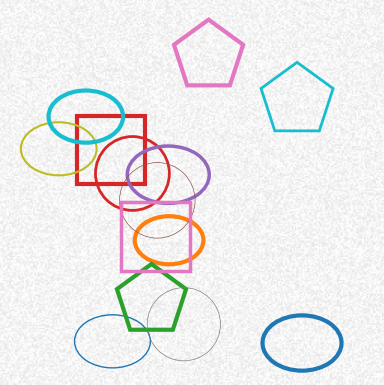[{"shape": "oval", "thickness": 1, "radius": 0.49, "center": [0.292, 0.113]}, {"shape": "oval", "thickness": 3, "radius": 0.51, "center": [0.784, 0.109]}, {"shape": "oval", "thickness": 3, "radius": 0.45, "center": [0.439, 0.376]}, {"shape": "pentagon", "thickness": 3, "radius": 0.47, "center": [0.393, 0.22]}, {"shape": "circle", "thickness": 2, "radius": 0.48, "center": [0.344, 0.549]}, {"shape": "square", "thickness": 3, "radius": 0.44, "center": [0.288, 0.61]}, {"shape": "oval", "thickness": 2.5, "radius": 0.53, "center": [0.437, 0.546]}, {"shape": "circle", "thickness": 0.5, "radius": 0.49, "center": [0.409, 0.48]}, {"shape": "square", "thickness": 2.5, "radius": 0.45, "center": [0.403, 0.386]}, {"shape": "pentagon", "thickness": 3, "radius": 0.47, "center": [0.542, 0.855]}, {"shape": "circle", "thickness": 0.5, "radius": 0.48, "center": [0.478, 0.158]}, {"shape": "oval", "thickness": 1.5, "radius": 0.49, "center": [0.153, 0.614]}, {"shape": "oval", "thickness": 3, "radius": 0.48, "center": [0.223, 0.697]}, {"shape": "pentagon", "thickness": 2, "radius": 0.49, "center": [0.772, 0.74]}]